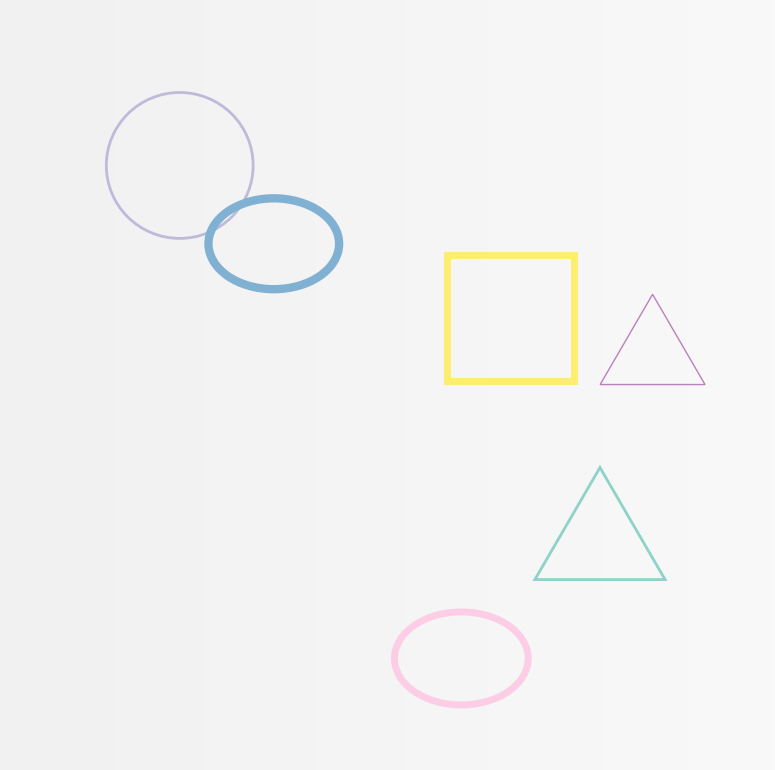[{"shape": "triangle", "thickness": 1, "radius": 0.48, "center": [0.774, 0.296]}, {"shape": "circle", "thickness": 1, "radius": 0.47, "center": [0.232, 0.785]}, {"shape": "oval", "thickness": 3, "radius": 0.42, "center": [0.353, 0.683]}, {"shape": "oval", "thickness": 2.5, "radius": 0.43, "center": [0.595, 0.145]}, {"shape": "triangle", "thickness": 0.5, "radius": 0.39, "center": [0.842, 0.54]}, {"shape": "square", "thickness": 2.5, "radius": 0.41, "center": [0.659, 0.587]}]